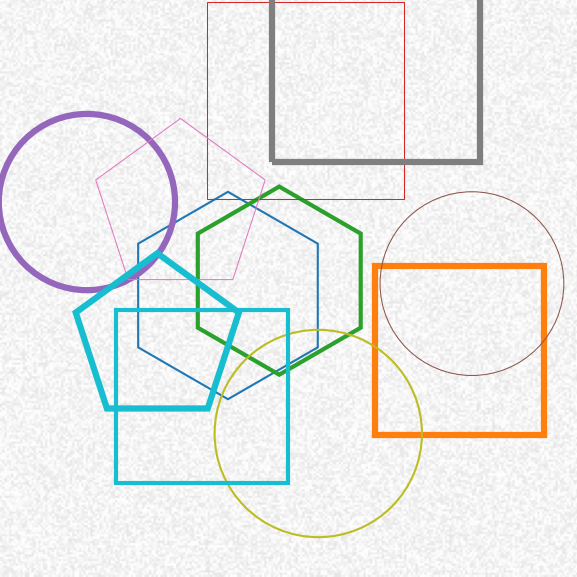[{"shape": "hexagon", "thickness": 1, "radius": 0.9, "center": [0.395, 0.487]}, {"shape": "square", "thickness": 3, "radius": 0.73, "center": [0.796, 0.393]}, {"shape": "hexagon", "thickness": 2, "radius": 0.81, "center": [0.484, 0.513]}, {"shape": "square", "thickness": 0.5, "radius": 0.85, "center": [0.529, 0.826]}, {"shape": "circle", "thickness": 3, "radius": 0.76, "center": [0.151, 0.649]}, {"shape": "circle", "thickness": 0.5, "radius": 0.8, "center": [0.817, 0.508]}, {"shape": "pentagon", "thickness": 0.5, "radius": 0.77, "center": [0.312, 0.64]}, {"shape": "square", "thickness": 3, "radius": 0.9, "center": [0.651, 0.9]}, {"shape": "circle", "thickness": 1, "radius": 0.9, "center": [0.551, 0.248]}, {"shape": "square", "thickness": 2, "radius": 0.75, "center": [0.35, 0.313]}, {"shape": "pentagon", "thickness": 3, "radius": 0.74, "center": [0.272, 0.412]}]